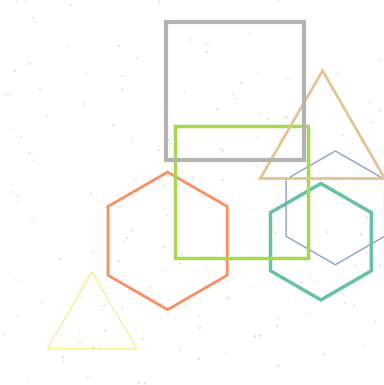[{"shape": "hexagon", "thickness": 2.5, "radius": 0.76, "center": [0.834, 0.372]}, {"shape": "hexagon", "thickness": 2, "radius": 0.89, "center": [0.435, 0.374]}, {"shape": "hexagon", "thickness": 1, "radius": 0.74, "center": [0.871, 0.46]}, {"shape": "square", "thickness": 2.5, "radius": 0.86, "center": [0.627, 0.502]}, {"shape": "triangle", "thickness": 0.5, "radius": 0.67, "center": [0.239, 0.161]}, {"shape": "triangle", "thickness": 2, "radius": 0.93, "center": [0.838, 0.63]}, {"shape": "square", "thickness": 3, "radius": 0.89, "center": [0.609, 0.764]}]